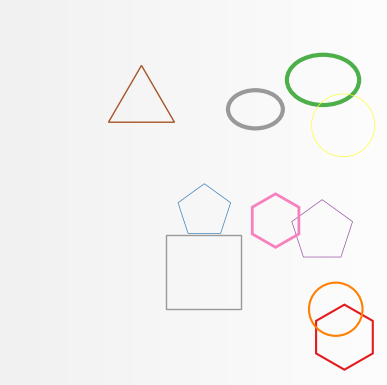[{"shape": "hexagon", "thickness": 1.5, "radius": 0.42, "center": [0.889, 0.124]}, {"shape": "pentagon", "thickness": 0.5, "radius": 0.36, "center": [0.527, 0.451]}, {"shape": "oval", "thickness": 3, "radius": 0.47, "center": [0.834, 0.792]}, {"shape": "pentagon", "thickness": 0.5, "radius": 0.41, "center": [0.831, 0.399]}, {"shape": "circle", "thickness": 1.5, "radius": 0.35, "center": [0.866, 0.197]}, {"shape": "circle", "thickness": 0.5, "radius": 0.41, "center": [0.886, 0.674]}, {"shape": "triangle", "thickness": 1, "radius": 0.49, "center": [0.365, 0.732]}, {"shape": "hexagon", "thickness": 2, "radius": 0.35, "center": [0.711, 0.427]}, {"shape": "square", "thickness": 1, "radius": 0.48, "center": [0.525, 0.294]}, {"shape": "oval", "thickness": 3, "radius": 0.35, "center": [0.659, 0.716]}]